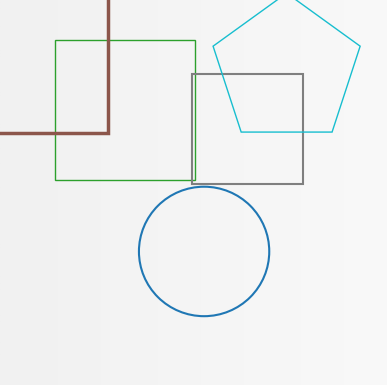[{"shape": "circle", "thickness": 1.5, "radius": 0.84, "center": [0.527, 0.347]}, {"shape": "square", "thickness": 1, "radius": 0.91, "center": [0.323, 0.715]}, {"shape": "square", "thickness": 2.5, "radius": 0.9, "center": [0.1, 0.833]}, {"shape": "square", "thickness": 1.5, "radius": 0.71, "center": [0.638, 0.665]}, {"shape": "pentagon", "thickness": 1, "radius": 1.0, "center": [0.74, 0.818]}]